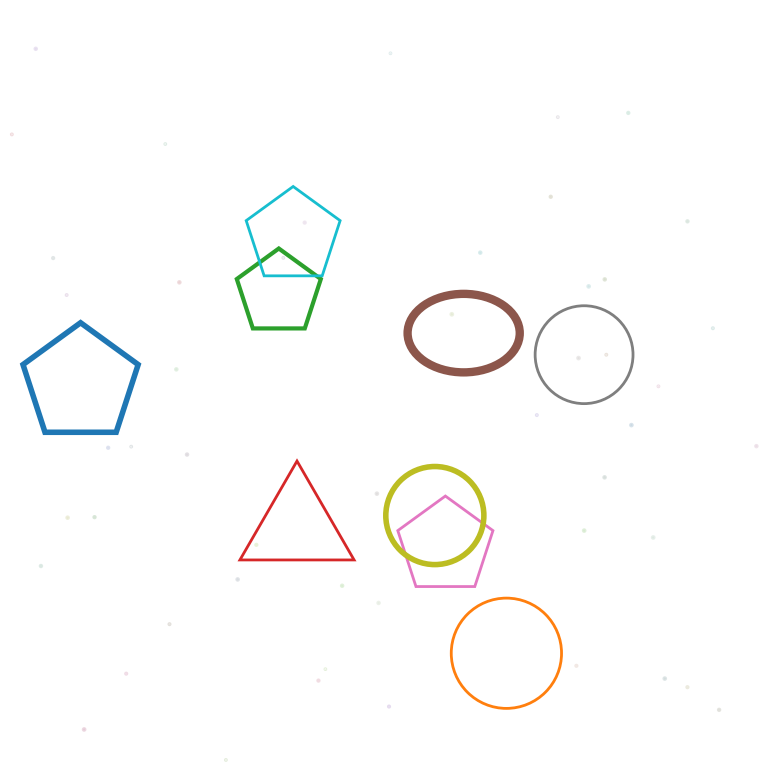[{"shape": "pentagon", "thickness": 2, "radius": 0.39, "center": [0.105, 0.502]}, {"shape": "circle", "thickness": 1, "radius": 0.36, "center": [0.658, 0.152]}, {"shape": "pentagon", "thickness": 1.5, "radius": 0.29, "center": [0.362, 0.62]}, {"shape": "triangle", "thickness": 1, "radius": 0.43, "center": [0.386, 0.316]}, {"shape": "oval", "thickness": 3, "radius": 0.36, "center": [0.602, 0.567]}, {"shape": "pentagon", "thickness": 1, "radius": 0.32, "center": [0.578, 0.291]}, {"shape": "circle", "thickness": 1, "radius": 0.32, "center": [0.759, 0.539]}, {"shape": "circle", "thickness": 2, "radius": 0.32, "center": [0.565, 0.33]}, {"shape": "pentagon", "thickness": 1, "radius": 0.32, "center": [0.381, 0.694]}]